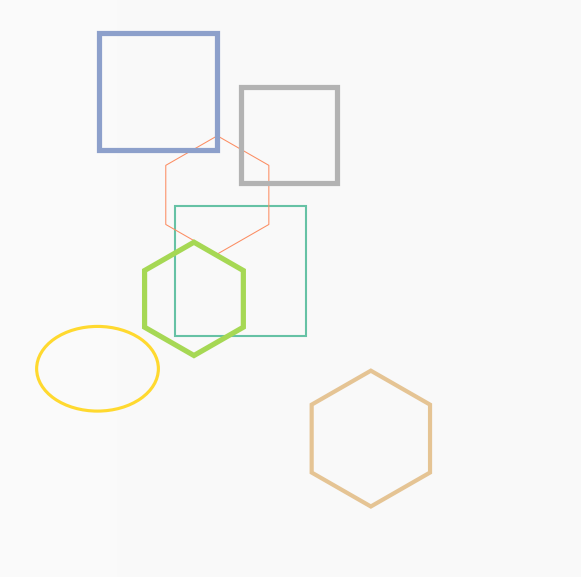[{"shape": "square", "thickness": 1, "radius": 0.56, "center": [0.413, 0.53]}, {"shape": "hexagon", "thickness": 0.5, "radius": 0.51, "center": [0.374, 0.662]}, {"shape": "square", "thickness": 2.5, "radius": 0.51, "center": [0.272, 0.84]}, {"shape": "hexagon", "thickness": 2.5, "radius": 0.49, "center": [0.334, 0.482]}, {"shape": "oval", "thickness": 1.5, "radius": 0.52, "center": [0.168, 0.361]}, {"shape": "hexagon", "thickness": 2, "radius": 0.59, "center": [0.638, 0.24]}, {"shape": "square", "thickness": 2.5, "radius": 0.41, "center": [0.497, 0.766]}]